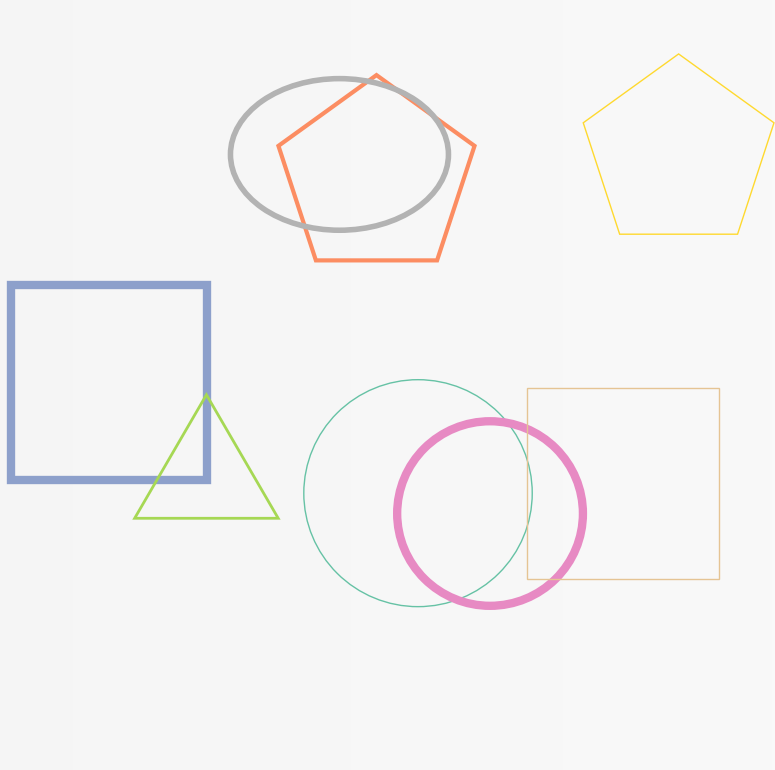[{"shape": "circle", "thickness": 0.5, "radius": 0.74, "center": [0.539, 0.36]}, {"shape": "pentagon", "thickness": 1.5, "radius": 0.67, "center": [0.486, 0.769]}, {"shape": "square", "thickness": 3, "radius": 0.63, "center": [0.14, 0.503]}, {"shape": "circle", "thickness": 3, "radius": 0.6, "center": [0.632, 0.333]}, {"shape": "triangle", "thickness": 1, "radius": 0.53, "center": [0.266, 0.38]}, {"shape": "pentagon", "thickness": 0.5, "radius": 0.65, "center": [0.876, 0.801]}, {"shape": "square", "thickness": 0.5, "radius": 0.62, "center": [0.804, 0.372]}, {"shape": "oval", "thickness": 2, "radius": 0.7, "center": [0.438, 0.799]}]